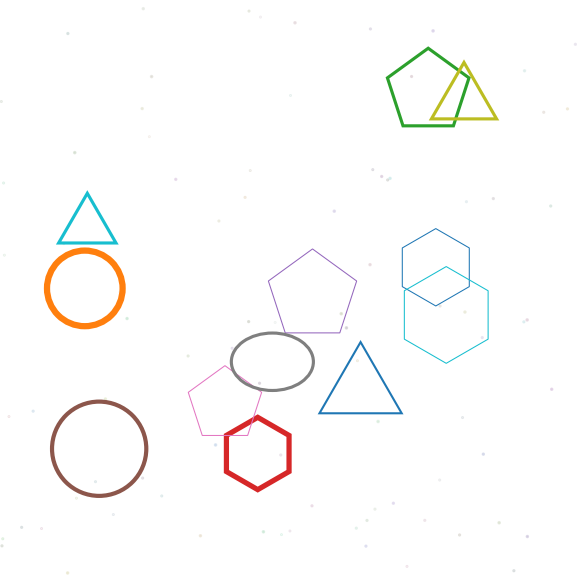[{"shape": "triangle", "thickness": 1, "radius": 0.41, "center": [0.624, 0.325]}, {"shape": "hexagon", "thickness": 0.5, "radius": 0.33, "center": [0.755, 0.536]}, {"shape": "circle", "thickness": 3, "radius": 0.33, "center": [0.147, 0.5]}, {"shape": "pentagon", "thickness": 1.5, "radius": 0.37, "center": [0.741, 0.841]}, {"shape": "hexagon", "thickness": 2.5, "radius": 0.31, "center": [0.446, 0.214]}, {"shape": "pentagon", "thickness": 0.5, "radius": 0.4, "center": [0.541, 0.488]}, {"shape": "circle", "thickness": 2, "radius": 0.41, "center": [0.172, 0.222]}, {"shape": "pentagon", "thickness": 0.5, "radius": 0.33, "center": [0.39, 0.299]}, {"shape": "oval", "thickness": 1.5, "radius": 0.36, "center": [0.472, 0.373]}, {"shape": "triangle", "thickness": 1.5, "radius": 0.33, "center": [0.803, 0.826]}, {"shape": "hexagon", "thickness": 0.5, "radius": 0.42, "center": [0.773, 0.454]}, {"shape": "triangle", "thickness": 1.5, "radius": 0.29, "center": [0.151, 0.607]}]